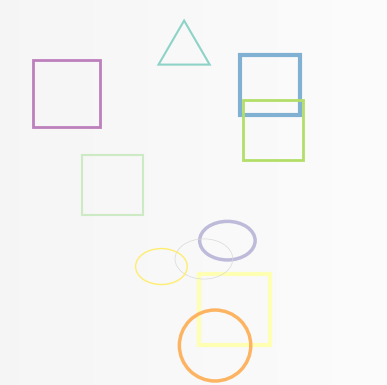[{"shape": "triangle", "thickness": 1.5, "radius": 0.38, "center": [0.475, 0.87]}, {"shape": "square", "thickness": 3, "radius": 0.46, "center": [0.604, 0.197]}, {"shape": "oval", "thickness": 2.5, "radius": 0.36, "center": [0.587, 0.375]}, {"shape": "square", "thickness": 3, "radius": 0.39, "center": [0.697, 0.779]}, {"shape": "circle", "thickness": 2.5, "radius": 0.46, "center": [0.555, 0.103]}, {"shape": "square", "thickness": 2, "radius": 0.39, "center": [0.705, 0.662]}, {"shape": "oval", "thickness": 0.5, "radius": 0.37, "center": [0.526, 0.327]}, {"shape": "square", "thickness": 2, "radius": 0.43, "center": [0.172, 0.758]}, {"shape": "square", "thickness": 1.5, "radius": 0.39, "center": [0.29, 0.52]}, {"shape": "oval", "thickness": 1, "radius": 0.33, "center": [0.417, 0.308]}]